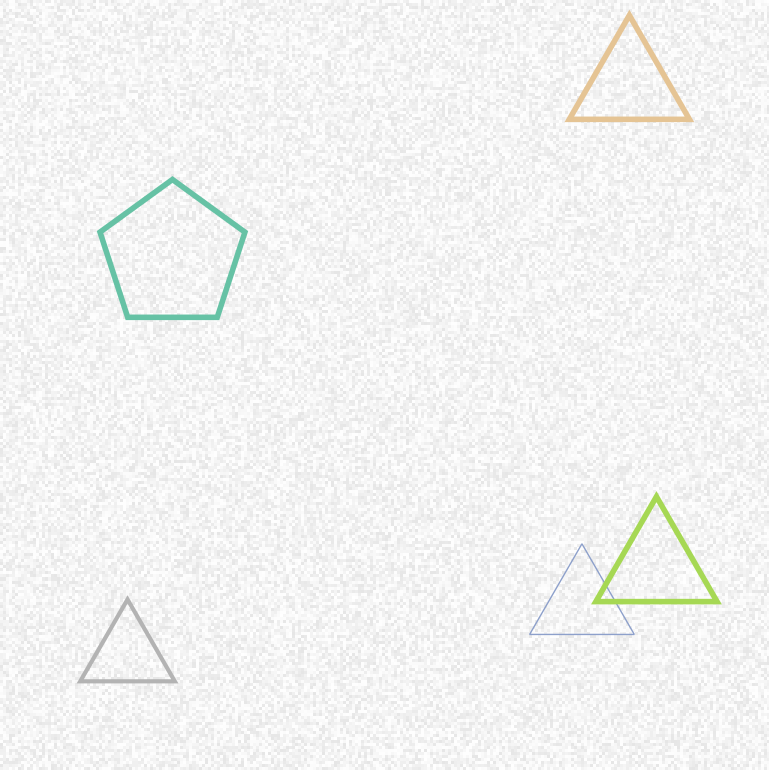[{"shape": "pentagon", "thickness": 2, "radius": 0.49, "center": [0.224, 0.668]}, {"shape": "triangle", "thickness": 0.5, "radius": 0.39, "center": [0.756, 0.215]}, {"shape": "triangle", "thickness": 2, "radius": 0.45, "center": [0.853, 0.264]}, {"shape": "triangle", "thickness": 2, "radius": 0.45, "center": [0.817, 0.89]}, {"shape": "triangle", "thickness": 1.5, "radius": 0.35, "center": [0.166, 0.151]}]